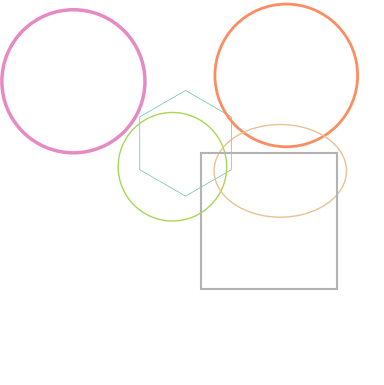[{"shape": "hexagon", "thickness": 0.5, "radius": 0.69, "center": [0.482, 0.628]}, {"shape": "circle", "thickness": 2, "radius": 0.93, "center": [0.744, 0.804]}, {"shape": "circle", "thickness": 2.5, "radius": 0.93, "center": [0.191, 0.789]}, {"shape": "circle", "thickness": 1, "radius": 0.7, "center": [0.448, 0.567]}, {"shape": "oval", "thickness": 1, "radius": 0.86, "center": [0.728, 0.556]}, {"shape": "square", "thickness": 1.5, "radius": 0.89, "center": [0.699, 0.427]}]